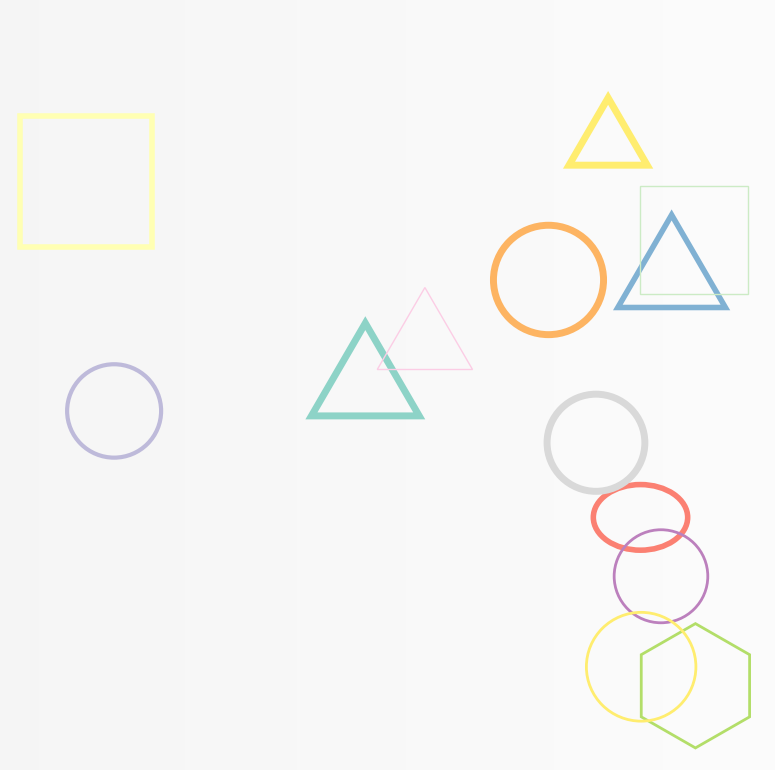[{"shape": "triangle", "thickness": 2.5, "radius": 0.4, "center": [0.471, 0.5]}, {"shape": "square", "thickness": 2, "radius": 0.43, "center": [0.112, 0.765]}, {"shape": "circle", "thickness": 1.5, "radius": 0.3, "center": [0.147, 0.466]}, {"shape": "oval", "thickness": 2, "radius": 0.3, "center": [0.826, 0.328]}, {"shape": "triangle", "thickness": 2, "radius": 0.4, "center": [0.867, 0.641]}, {"shape": "circle", "thickness": 2.5, "radius": 0.36, "center": [0.708, 0.636]}, {"shape": "hexagon", "thickness": 1, "radius": 0.4, "center": [0.897, 0.109]}, {"shape": "triangle", "thickness": 0.5, "radius": 0.35, "center": [0.548, 0.556]}, {"shape": "circle", "thickness": 2.5, "radius": 0.32, "center": [0.769, 0.425]}, {"shape": "circle", "thickness": 1, "radius": 0.3, "center": [0.853, 0.252]}, {"shape": "square", "thickness": 0.5, "radius": 0.35, "center": [0.895, 0.688]}, {"shape": "circle", "thickness": 1, "radius": 0.35, "center": [0.827, 0.134]}, {"shape": "triangle", "thickness": 2.5, "radius": 0.29, "center": [0.785, 0.815]}]